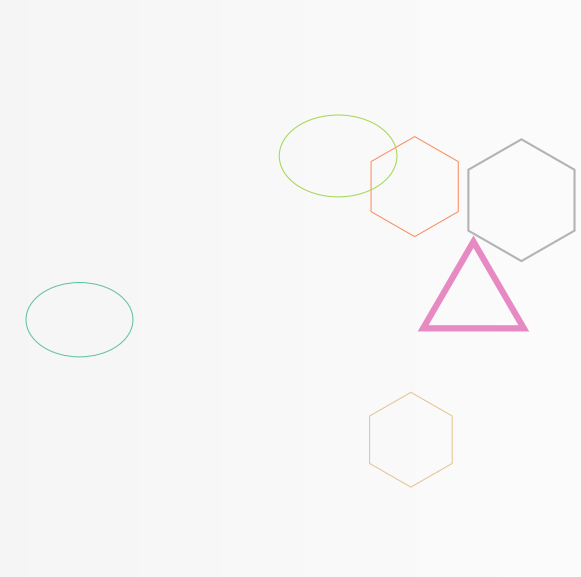[{"shape": "oval", "thickness": 0.5, "radius": 0.46, "center": [0.137, 0.446]}, {"shape": "hexagon", "thickness": 0.5, "radius": 0.43, "center": [0.713, 0.676]}, {"shape": "triangle", "thickness": 3, "radius": 0.5, "center": [0.815, 0.481]}, {"shape": "oval", "thickness": 0.5, "radius": 0.51, "center": [0.582, 0.729]}, {"shape": "hexagon", "thickness": 0.5, "radius": 0.41, "center": [0.707, 0.238]}, {"shape": "hexagon", "thickness": 1, "radius": 0.53, "center": [0.897, 0.652]}]